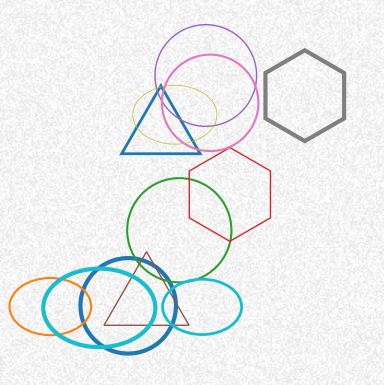[{"shape": "triangle", "thickness": 2, "radius": 0.59, "center": [0.418, 0.66]}, {"shape": "circle", "thickness": 3, "radius": 0.62, "center": [0.333, 0.206]}, {"shape": "oval", "thickness": 1.5, "radius": 0.53, "center": [0.131, 0.204]}, {"shape": "circle", "thickness": 1.5, "radius": 0.68, "center": [0.466, 0.402]}, {"shape": "hexagon", "thickness": 1, "radius": 0.61, "center": [0.597, 0.495]}, {"shape": "circle", "thickness": 1, "radius": 0.66, "center": [0.535, 0.804]}, {"shape": "triangle", "thickness": 1, "radius": 0.64, "center": [0.381, 0.219]}, {"shape": "circle", "thickness": 1.5, "radius": 0.63, "center": [0.546, 0.733]}, {"shape": "hexagon", "thickness": 3, "radius": 0.59, "center": [0.792, 0.751]}, {"shape": "oval", "thickness": 0.5, "radius": 0.55, "center": [0.454, 0.702]}, {"shape": "oval", "thickness": 3, "radius": 0.73, "center": [0.258, 0.2]}, {"shape": "oval", "thickness": 2, "radius": 0.51, "center": [0.525, 0.203]}]